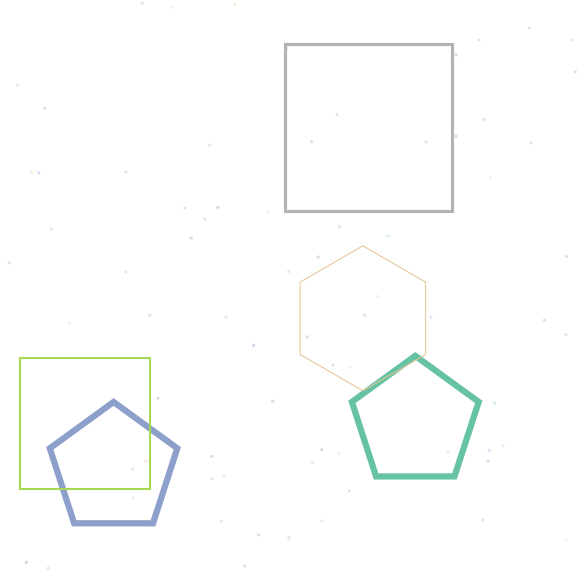[{"shape": "pentagon", "thickness": 3, "radius": 0.58, "center": [0.719, 0.268]}, {"shape": "pentagon", "thickness": 3, "radius": 0.58, "center": [0.197, 0.187]}, {"shape": "square", "thickness": 1, "radius": 0.57, "center": [0.147, 0.266]}, {"shape": "hexagon", "thickness": 0.5, "radius": 0.63, "center": [0.628, 0.448]}, {"shape": "square", "thickness": 1.5, "radius": 0.72, "center": [0.637, 0.779]}]